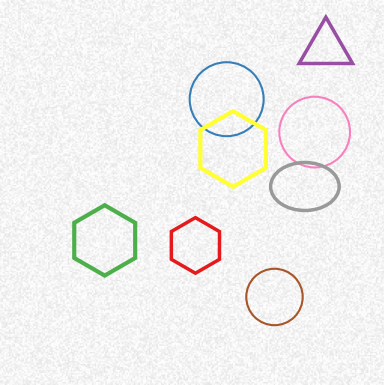[{"shape": "hexagon", "thickness": 2.5, "radius": 0.36, "center": [0.508, 0.363]}, {"shape": "circle", "thickness": 1.5, "radius": 0.48, "center": [0.589, 0.742]}, {"shape": "hexagon", "thickness": 3, "radius": 0.46, "center": [0.272, 0.376]}, {"shape": "triangle", "thickness": 2.5, "radius": 0.4, "center": [0.846, 0.875]}, {"shape": "hexagon", "thickness": 3, "radius": 0.49, "center": [0.606, 0.613]}, {"shape": "circle", "thickness": 1.5, "radius": 0.37, "center": [0.713, 0.229]}, {"shape": "circle", "thickness": 1.5, "radius": 0.46, "center": [0.817, 0.657]}, {"shape": "oval", "thickness": 2.5, "radius": 0.45, "center": [0.792, 0.516]}]